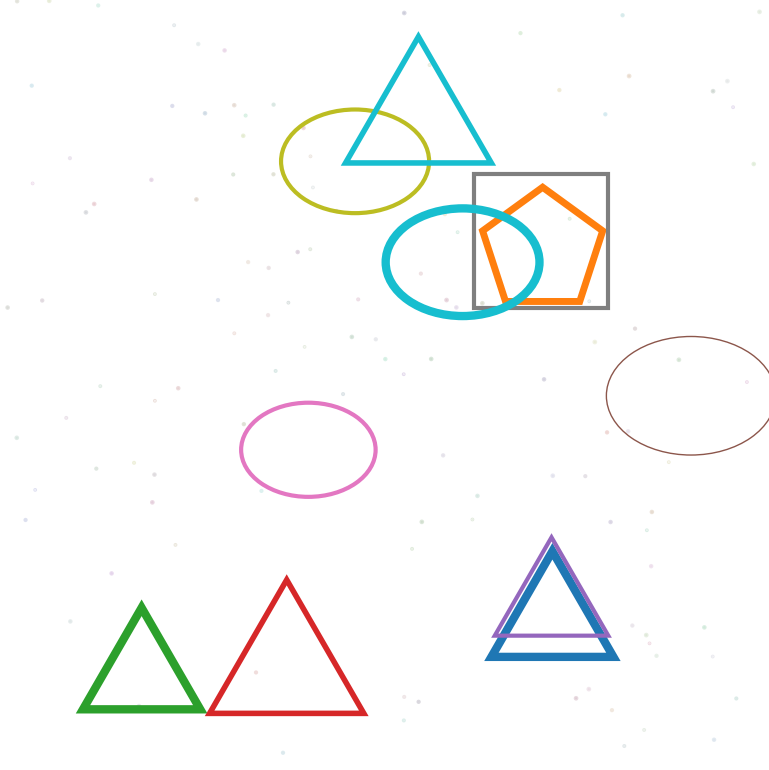[{"shape": "triangle", "thickness": 3, "radius": 0.46, "center": [0.717, 0.193]}, {"shape": "pentagon", "thickness": 2.5, "radius": 0.41, "center": [0.705, 0.675]}, {"shape": "triangle", "thickness": 3, "radius": 0.44, "center": [0.184, 0.123]}, {"shape": "triangle", "thickness": 2, "radius": 0.58, "center": [0.372, 0.131]}, {"shape": "triangle", "thickness": 1.5, "radius": 0.43, "center": [0.716, 0.217]}, {"shape": "oval", "thickness": 0.5, "radius": 0.55, "center": [0.897, 0.486]}, {"shape": "oval", "thickness": 1.5, "radius": 0.44, "center": [0.4, 0.416]}, {"shape": "square", "thickness": 1.5, "radius": 0.44, "center": [0.702, 0.687]}, {"shape": "oval", "thickness": 1.5, "radius": 0.48, "center": [0.461, 0.79]}, {"shape": "triangle", "thickness": 2, "radius": 0.55, "center": [0.543, 0.843]}, {"shape": "oval", "thickness": 3, "radius": 0.5, "center": [0.601, 0.659]}]